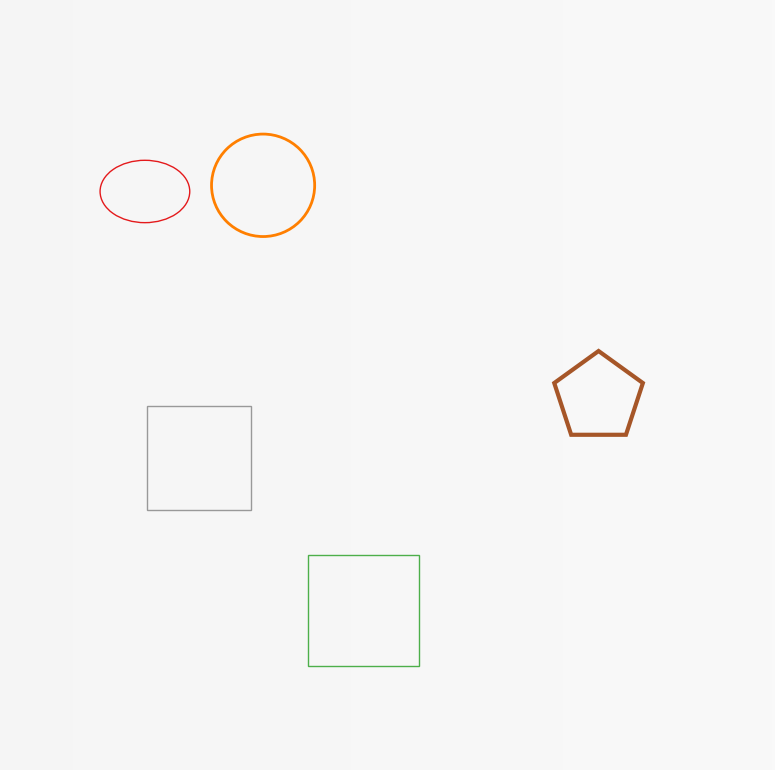[{"shape": "oval", "thickness": 0.5, "radius": 0.29, "center": [0.187, 0.751]}, {"shape": "square", "thickness": 0.5, "radius": 0.36, "center": [0.469, 0.207]}, {"shape": "circle", "thickness": 1, "radius": 0.33, "center": [0.339, 0.759]}, {"shape": "pentagon", "thickness": 1.5, "radius": 0.3, "center": [0.772, 0.484]}, {"shape": "square", "thickness": 0.5, "radius": 0.34, "center": [0.257, 0.405]}]